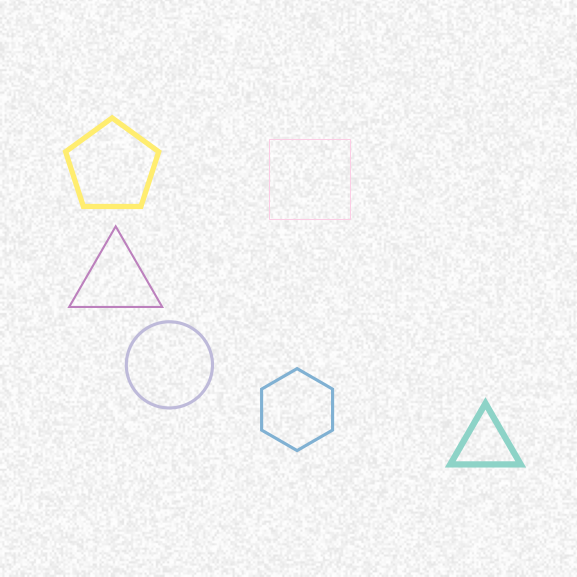[{"shape": "triangle", "thickness": 3, "radius": 0.35, "center": [0.841, 0.23]}, {"shape": "circle", "thickness": 1.5, "radius": 0.37, "center": [0.293, 0.367]}, {"shape": "hexagon", "thickness": 1.5, "radius": 0.35, "center": [0.514, 0.29]}, {"shape": "square", "thickness": 0.5, "radius": 0.35, "center": [0.536, 0.689]}, {"shape": "triangle", "thickness": 1, "radius": 0.47, "center": [0.2, 0.514]}, {"shape": "pentagon", "thickness": 2.5, "radius": 0.42, "center": [0.194, 0.71]}]